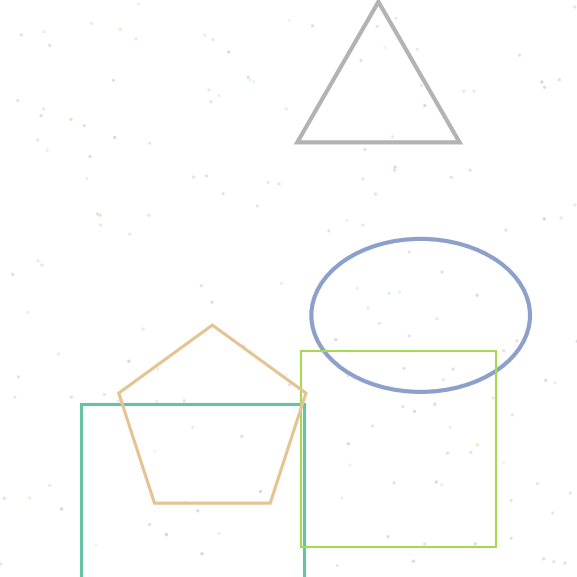[{"shape": "square", "thickness": 1.5, "radius": 0.97, "center": [0.333, 0.106]}, {"shape": "oval", "thickness": 2, "radius": 0.95, "center": [0.728, 0.453]}, {"shape": "square", "thickness": 1, "radius": 0.84, "center": [0.69, 0.222]}, {"shape": "pentagon", "thickness": 1.5, "radius": 0.85, "center": [0.368, 0.266]}, {"shape": "triangle", "thickness": 2, "radius": 0.81, "center": [0.655, 0.834]}]